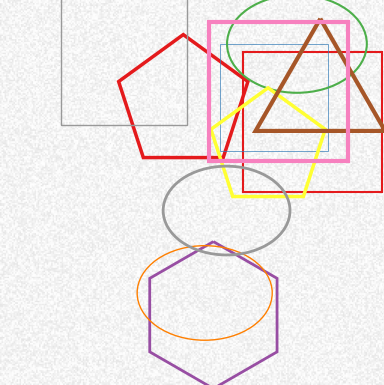[{"shape": "pentagon", "thickness": 2.5, "radius": 0.88, "center": [0.476, 0.734]}, {"shape": "square", "thickness": 1.5, "radius": 0.91, "center": [0.812, 0.683]}, {"shape": "square", "thickness": 0.5, "radius": 0.7, "center": [0.713, 0.747]}, {"shape": "oval", "thickness": 1.5, "radius": 0.91, "center": [0.771, 0.886]}, {"shape": "hexagon", "thickness": 2, "radius": 0.95, "center": [0.554, 0.182]}, {"shape": "oval", "thickness": 1, "radius": 0.88, "center": [0.532, 0.239]}, {"shape": "pentagon", "thickness": 2.5, "radius": 0.78, "center": [0.696, 0.616]}, {"shape": "triangle", "thickness": 3, "radius": 0.97, "center": [0.832, 0.757]}, {"shape": "square", "thickness": 3, "radius": 0.9, "center": [0.724, 0.762]}, {"shape": "oval", "thickness": 2, "radius": 0.82, "center": [0.589, 0.453]}, {"shape": "square", "thickness": 1, "radius": 0.82, "center": [0.322, 0.838]}]